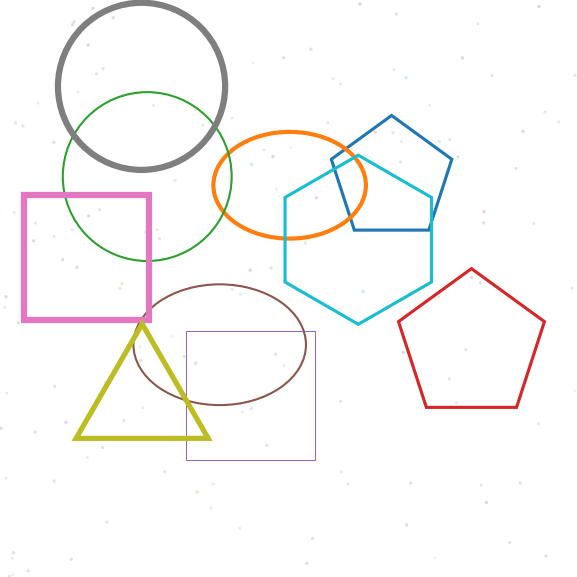[{"shape": "pentagon", "thickness": 1.5, "radius": 0.55, "center": [0.678, 0.689]}, {"shape": "oval", "thickness": 2, "radius": 0.66, "center": [0.502, 0.678]}, {"shape": "circle", "thickness": 1, "radius": 0.73, "center": [0.255, 0.693]}, {"shape": "pentagon", "thickness": 1.5, "radius": 0.66, "center": [0.816, 0.401]}, {"shape": "square", "thickness": 0.5, "radius": 0.56, "center": [0.434, 0.314]}, {"shape": "oval", "thickness": 1, "radius": 0.75, "center": [0.38, 0.402]}, {"shape": "square", "thickness": 3, "radius": 0.54, "center": [0.149, 0.554]}, {"shape": "circle", "thickness": 3, "radius": 0.72, "center": [0.245, 0.85]}, {"shape": "triangle", "thickness": 2.5, "radius": 0.66, "center": [0.246, 0.306]}, {"shape": "hexagon", "thickness": 1.5, "radius": 0.73, "center": [0.62, 0.584]}]